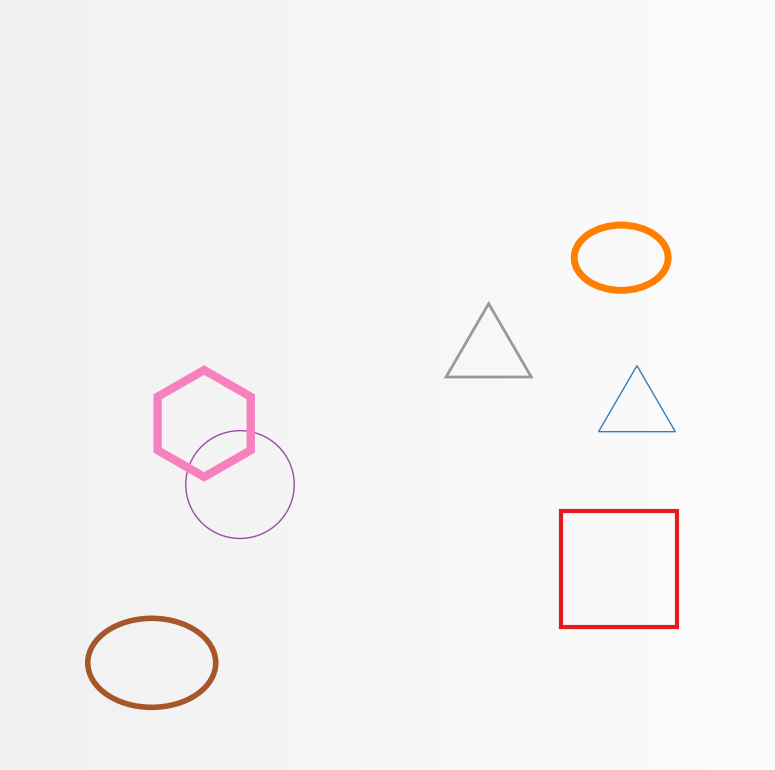[{"shape": "square", "thickness": 1.5, "radius": 0.37, "center": [0.799, 0.261]}, {"shape": "triangle", "thickness": 0.5, "radius": 0.29, "center": [0.822, 0.468]}, {"shape": "circle", "thickness": 0.5, "radius": 0.35, "center": [0.31, 0.371]}, {"shape": "oval", "thickness": 2.5, "radius": 0.3, "center": [0.802, 0.665]}, {"shape": "oval", "thickness": 2, "radius": 0.41, "center": [0.196, 0.139]}, {"shape": "hexagon", "thickness": 3, "radius": 0.35, "center": [0.263, 0.45]}, {"shape": "triangle", "thickness": 1, "radius": 0.32, "center": [0.631, 0.542]}]